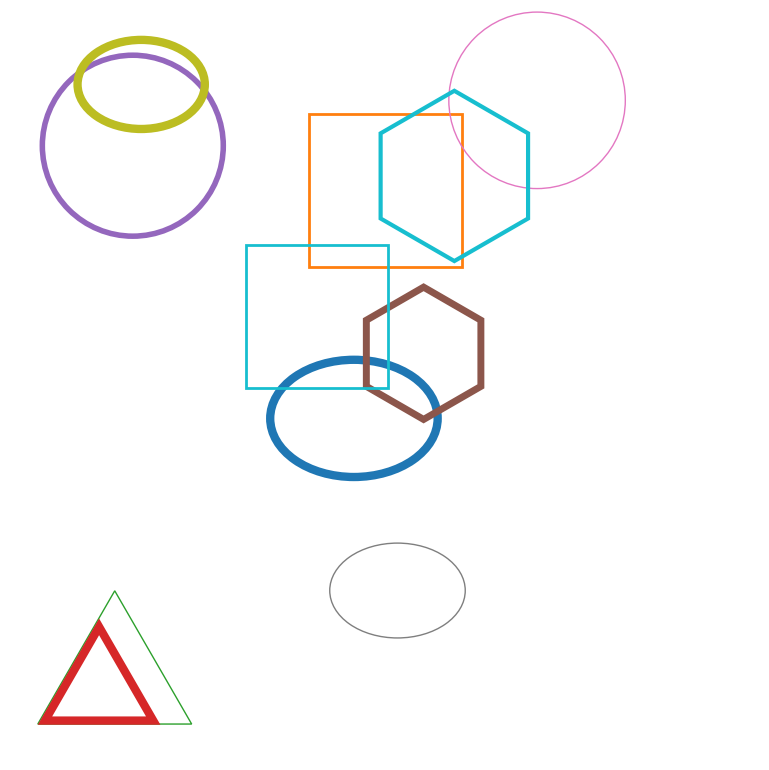[{"shape": "oval", "thickness": 3, "radius": 0.54, "center": [0.46, 0.457]}, {"shape": "square", "thickness": 1, "radius": 0.5, "center": [0.5, 0.753]}, {"shape": "triangle", "thickness": 0.5, "radius": 0.58, "center": [0.149, 0.117]}, {"shape": "triangle", "thickness": 3, "radius": 0.41, "center": [0.129, 0.105]}, {"shape": "circle", "thickness": 2, "radius": 0.59, "center": [0.172, 0.811]}, {"shape": "hexagon", "thickness": 2.5, "radius": 0.43, "center": [0.55, 0.541]}, {"shape": "circle", "thickness": 0.5, "radius": 0.57, "center": [0.697, 0.87]}, {"shape": "oval", "thickness": 0.5, "radius": 0.44, "center": [0.516, 0.233]}, {"shape": "oval", "thickness": 3, "radius": 0.41, "center": [0.183, 0.89]}, {"shape": "hexagon", "thickness": 1.5, "radius": 0.55, "center": [0.59, 0.772]}, {"shape": "square", "thickness": 1, "radius": 0.46, "center": [0.412, 0.589]}]